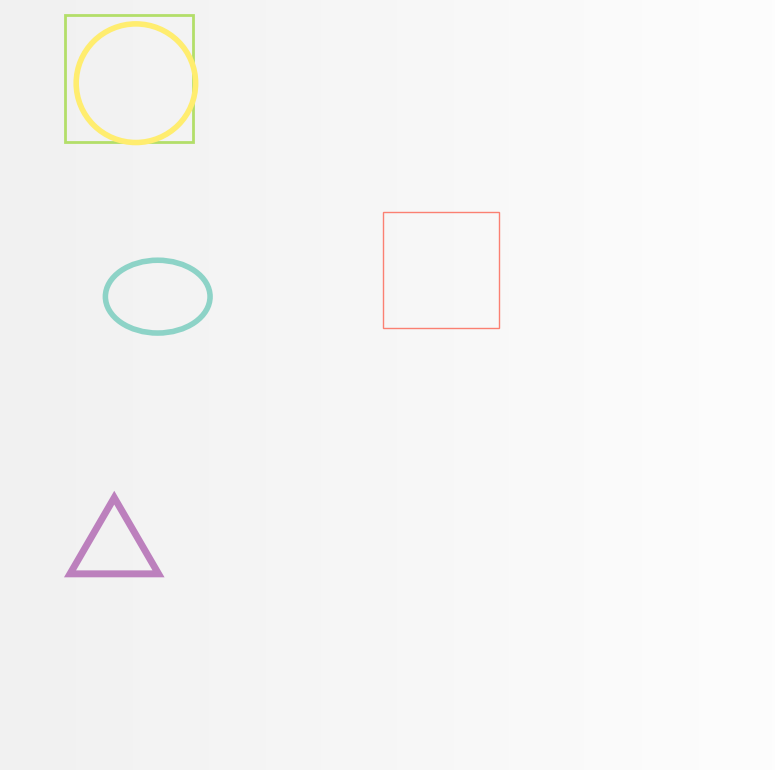[{"shape": "oval", "thickness": 2, "radius": 0.34, "center": [0.204, 0.615]}, {"shape": "square", "thickness": 0.5, "radius": 0.37, "center": [0.57, 0.649]}, {"shape": "square", "thickness": 1, "radius": 0.41, "center": [0.166, 0.898]}, {"shape": "triangle", "thickness": 2.5, "radius": 0.33, "center": [0.147, 0.288]}, {"shape": "circle", "thickness": 2, "radius": 0.39, "center": [0.175, 0.892]}]